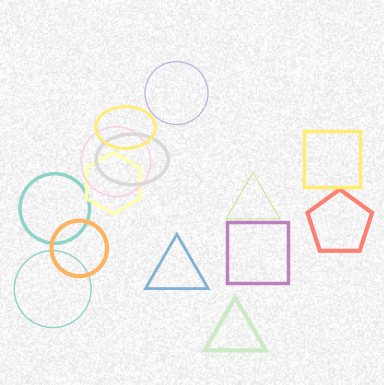[{"shape": "circle", "thickness": 2.5, "radius": 0.45, "center": [0.142, 0.458]}, {"shape": "circle", "thickness": 1, "radius": 0.5, "center": [0.137, 0.249]}, {"shape": "hexagon", "thickness": 2.5, "radius": 0.4, "center": [0.294, 0.524]}, {"shape": "circle", "thickness": 1, "radius": 0.41, "center": [0.458, 0.758]}, {"shape": "pentagon", "thickness": 3, "radius": 0.44, "center": [0.883, 0.42]}, {"shape": "triangle", "thickness": 2, "radius": 0.47, "center": [0.459, 0.297]}, {"shape": "circle", "thickness": 3, "radius": 0.36, "center": [0.206, 0.355]}, {"shape": "triangle", "thickness": 0.5, "radius": 0.4, "center": [0.657, 0.472]}, {"shape": "circle", "thickness": 1, "radius": 0.45, "center": [0.301, 0.58]}, {"shape": "oval", "thickness": 2.5, "radius": 0.47, "center": [0.343, 0.586]}, {"shape": "square", "thickness": 2.5, "radius": 0.4, "center": [0.669, 0.343]}, {"shape": "triangle", "thickness": 3, "radius": 0.46, "center": [0.611, 0.136]}, {"shape": "square", "thickness": 2.5, "radius": 0.36, "center": [0.862, 0.587]}, {"shape": "oval", "thickness": 2, "radius": 0.39, "center": [0.326, 0.669]}]